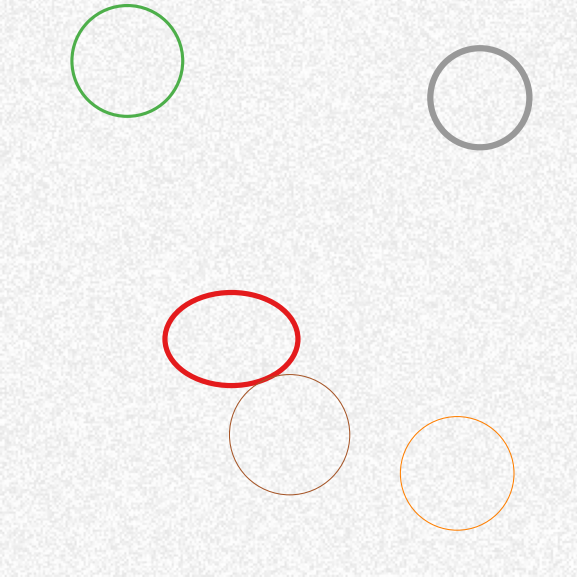[{"shape": "oval", "thickness": 2.5, "radius": 0.58, "center": [0.401, 0.412]}, {"shape": "circle", "thickness": 1.5, "radius": 0.48, "center": [0.22, 0.894]}, {"shape": "circle", "thickness": 0.5, "radius": 0.49, "center": [0.792, 0.179]}, {"shape": "circle", "thickness": 0.5, "radius": 0.52, "center": [0.502, 0.246]}, {"shape": "circle", "thickness": 3, "radius": 0.43, "center": [0.831, 0.83]}]